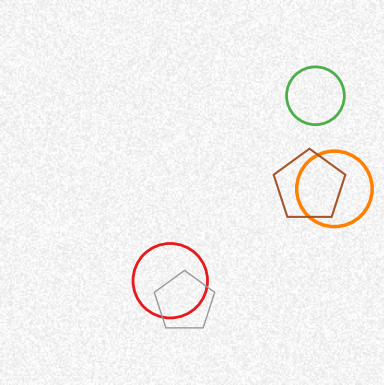[{"shape": "circle", "thickness": 2, "radius": 0.48, "center": [0.442, 0.271]}, {"shape": "circle", "thickness": 2, "radius": 0.38, "center": [0.819, 0.751]}, {"shape": "circle", "thickness": 2.5, "radius": 0.49, "center": [0.869, 0.509]}, {"shape": "pentagon", "thickness": 1.5, "radius": 0.49, "center": [0.804, 0.516]}, {"shape": "pentagon", "thickness": 1, "radius": 0.41, "center": [0.479, 0.215]}]